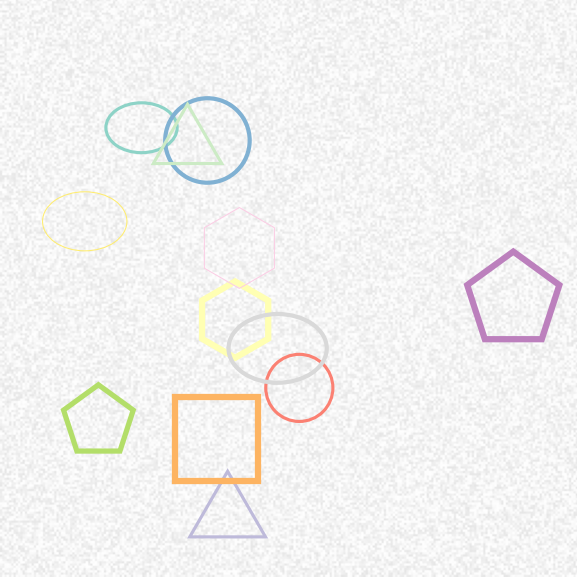[{"shape": "oval", "thickness": 1.5, "radius": 0.31, "center": [0.245, 0.778]}, {"shape": "hexagon", "thickness": 3, "radius": 0.33, "center": [0.407, 0.446]}, {"shape": "triangle", "thickness": 1.5, "radius": 0.38, "center": [0.394, 0.107]}, {"shape": "circle", "thickness": 1.5, "radius": 0.29, "center": [0.518, 0.327]}, {"shape": "circle", "thickness": 2, "radius": 0.37, "center": [0.359, 0.756]}, {"shape": "square", "thickness": 3, "radius": 0.36, "center": [0.375, 0.239]}, {"shape": "pentagon", "thickness": 2.5, "radius": 0.32, "center": [0.17, 0.269]}, {"shape": "hexagon", "thickness": 0.5, "radius": 0.35, "center": [0.415, 0.57]}, {"shape": "oval", "thickness": 2, "radius": 0.43, "center": [0.481, 0.396]}, {"shape": "pentagon", "thickness": 3, "radius": 0.42, "center": [0.889, 0.48]}, {"shape": "triangle", "thickness": 1.5, "radius": 0.34, "center": [0.325, 0.75]}, {"shape": "oval", "thickness": 0.5, "radius": 0.37, "center": [0.147, 0.616]}]